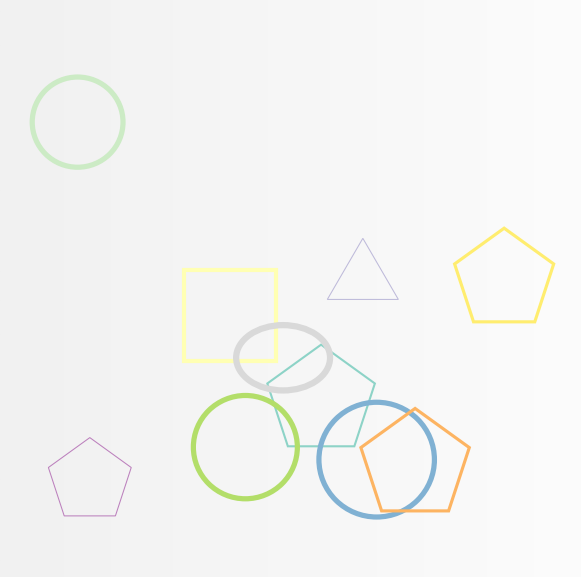[{"shape": "pentagon", "thickness": 1, "radius": 0.49, "center": [0.552, 0.305]}, {"shape": "square", "thickness": 2, "radius": 0.39, "center": [0.395, 0.453]}, {"shape": "triangle", "thickness": 0.5, "radius": 0.35, "center": [0.624, 0.516]}, {"shape": "circle", "thickness": 2.5, "radius": 0.5, "center": [0.648, 0.203]}, {"shape": "pentagon", "thickness": 1.5, "radius": 0.49, "center": [0.714, 0.194]}, {"shape": "circle", "thickness": 2.5, "radius": 0.45, "center": [0.422, 0.225]}, {"shape": "oval", "thickness": 3, "radius": 0.4, "center": [0.487, 0.38]}, {"shape": "pentagon", "thickness": 0.5, "radius": 0.37, "center": [0.155, 0.166]}, {"shape": "circle", "thickness": 2.5, "radius": 0.39, "center": [0.134, 0.788]}, {"shape": "pentagon", "thickness": 1.5, "radius": 0.45, "center": [0.867, 0.514]}]